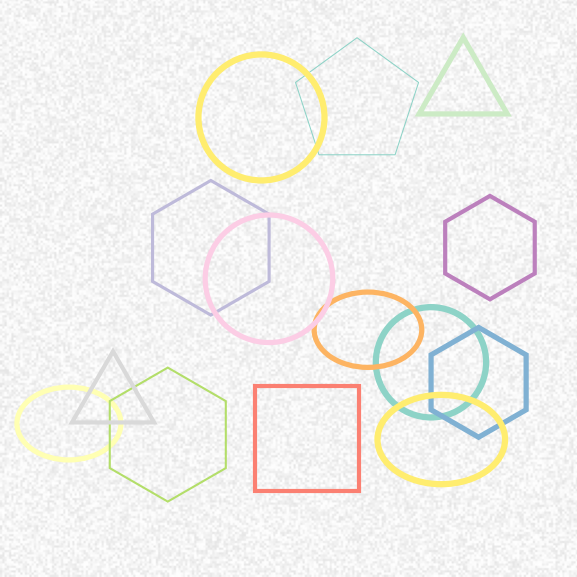[{"shape": "pentagon", "thickness": 0.5, "radius": 0.56, "center": [0.618, 0.822]}, {"shape": "circle", "thickness": 3, "radius": 0.48, "center": [0.746, 0.372]}, {"shape": "oval", "thickness": 2.5, "radius": 0.45, "center": [0.119, 0.266]}, {"shape": "hexagon", "thickness": 1.5, "radius": 0.58, "center": [0.365, 0.57]}, {"shape": "square", "thickness": 2, "radius": 0.45, "center": [0.532, 0.24]}, {"shape": "hexagon", "thickness": 2.5, "radius": 0.48, "center": [0.829, 0.337]}, {"shape": "oval", "thickness": 2.5, "radius": 0.47, "center": [0.637, 0.428]}, {"shape": "hexagon", "thickness": 1, "radius": 0.58, "center": [0.291, 0.247]}, {"shape": "circle", "thickness": 2.5, "radius": 0.55, "center": [0.466, 0.516]}, {"shape": "triangle", "thickness": 2, "radius": 0.41, "center": [0.196, 0.309]}, {"shape": "hexagon", "thickness": 2, "radius": 0.45, "center": [0.848, 0.57]}, {"shape": "triangle", "thickness": 2.5, "radius": 0.44, "center": [0.802, 0.846]}, {"shape": "oval", "thickness": 3, "radius": 0.55, "center": [0.764, 0.238]}, {"shape": "circle", "thickness": 3, "radius": 0.55, "center": [0.453, 0.796]}]